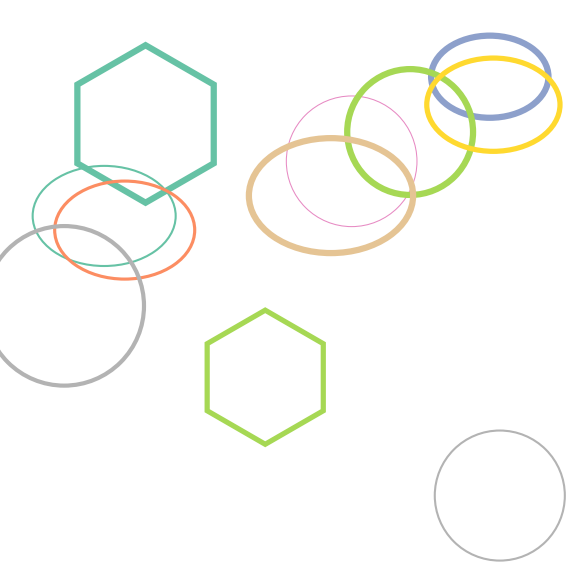[{"shape": "oval", "thickness": 1, "radius": 0.62, "center": [0.18, 0.625]}, {"shape": "hexagon", "thickness": 3, "radius": 0.68, "center": [0.252, 0.784]}, {"shape": "oval", "thickness": 1.5, "radius": 0.61, "center": [0.216, 0.601]}, {"shape": "oval", "thickness": 3, "radius": 0.51, "center": [0.848, 0.866]}, {"shape": "circle", "thickness": 0.5, "radius": 0.57, "center": [0.609, 0.72]}, {"shape": "hexagon", "thickness": 2.5, "radius": 0.58, "center": [0.459, 0.346]}, {"shape": "circle", "thickness": 3, "radius": 0.54, "center": [0.71, 0.771]}, {"shape": "oval", "thickness": 2.5, "radius": 0.58, "center": [0.854, 0.818]}, {"shape": "oval", "thickness": 3, "radius": 0.71, "center": [0.573, 0.66]}, {"shape": "circle", "thickness": 2, "radius": 0.69, "center": [0.111, 0.47]}, {"shape": "circle", "thickness": 1, "radius": 0.56, "center": [0.865, 0.141]}]